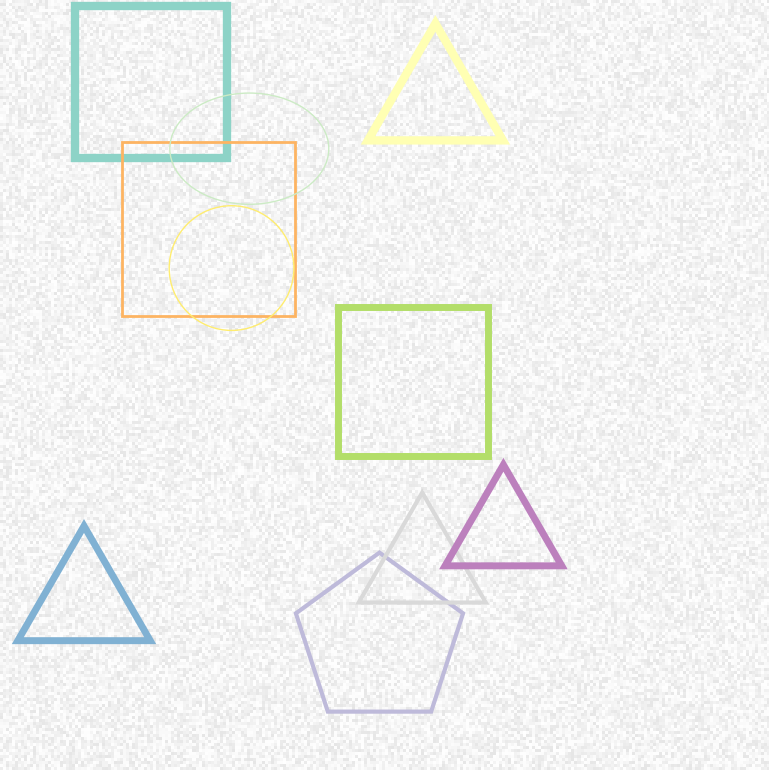[{"shape": "square", "thickness": 3, "radius": 0.5, "center": [0.196, 0.893]}, {"shape": "triangle", "thickness": 3, "radius": 0.51, "center": [0.565, 0.868]}, {"shape": "pentagon", "thickness": 1.5, "radius": 0.57, "center": [0.493, 0.168]}, {"shape": "triangle", "thickness": 2.5, "radius": 0.5, "center": [0.109, 0.218]}, {"shape": "square", "thickness": 1, "radius": 0.56, "center": [0.271, 0.702]}, {"shape": "square", "thickness": 2.5, "radius": 0.49, "center": [0.536, 0.504]}, {"shape": "triangle", "thickness": 1.5, "radius": 0.48, "center": [0.548, 0.265]}, {"shape": "triangle", "thickness": 2.5, "radius": 0.44, "center": [0.654, 0.309]}, {"shape": "oval", "thickness": 0.5, "radius": 0.52, "center": [0.324, 0.807]}, {"shape": "circle", "thickness": 0.5, "radius": 0.4, "center": [0.301, 0.652]}]